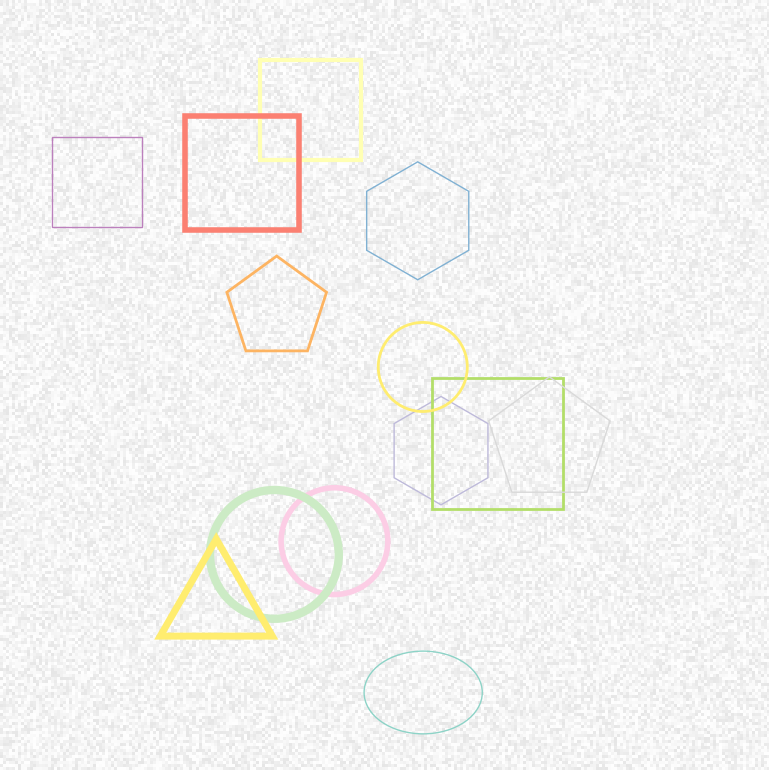[{"shape": "oval", "thickness": 0.5, "radius": 0.38, "center": [0.55, 0.101]}, {"shape": "square", "thickness": 1.5, "radius": 0.33, "center": [0.403, 0.857]}, {"shape": "hexagon", "thickness": 0.5, "radius": 0.35, "center": [0.573, 0.415]}, {"shape": "square", "thickness": 2, "radius": 0.37, "center": [0.315, 0.775]}, {"shape": "hexagon", "thickness": 0.5, "radius": 0.38, "center": [0.542, 0.713]}, {"shape": "pentagon", "thickness": 1, "radius": 0.34, "center": [0.359, 0.599]}, {"shape": "square", "thickness": 1, "radius": 0.43, "center": [0.646, 0.424]}, {"shape": "circle", "thickness": 2, "radius": 0.35, "center": [0.434, 0.297]}, {"shape": "pentagon", "thickness": 0.5, "radius": 0.41, "center": [0.713, 0.428]}, {"shape": "square", "thickness": 0.5, "radius": 0.29, "center": [0.126, 0.764]}, {"shape": "circle", "thickness": 3, "radius": 0.42, "center": [0.356, 0.28]}, {"shape": "triangle", "thickness": 2.5, "radius": 0.42, "center": [0.281, 0.216]}, {"shape": "circle", "thickness": 1, "radius": 0.29, "center": [0.549, 0.523]}]